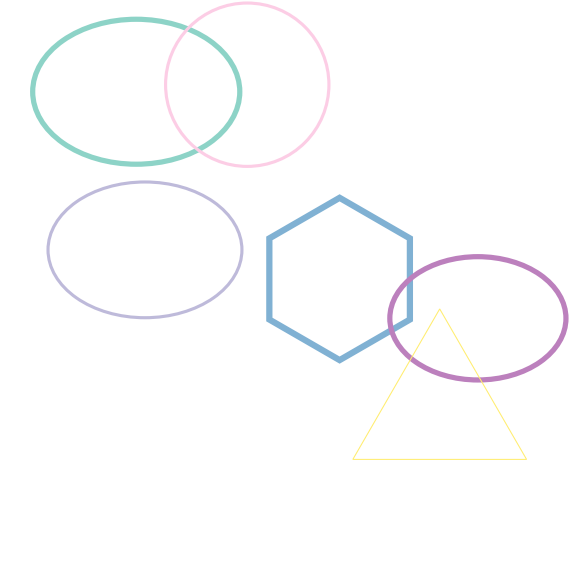[{"shape": "oval", "thickness": 2.5, "radius": 0.9, "center": [0.236, 0.84]}, {"shape": "oval", "thickness": 1.5, "radius": 0.84, "center": [0.251, 0.566]}, {"shape": "hexagon", "thickness": 3, "radius": 0.7, "center": [0.588, 0.516]}, {"shape": "circle", "thickness": 1.5, "radius": 0.71, "center": [0.428, 0.852]}, {"shape": "oval", "thickness": 2.5, "radius": 0.76, "center": [0.828, 0.448]}, {"shape": "triangle", "thickness": 0.5, "radius": 0.87, "center": [0.761, 0.29]}]